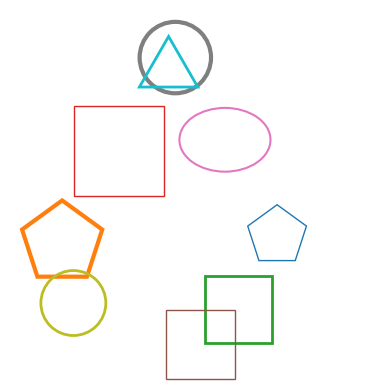[{"shape": "pentagon", "thickness": 1, "radius": 0.4, "center": [0.72, 0.388]}, {"shape": "pentagon", "thickness": 3, "radius": 0.55, "center": [0.161, 0.37]}, {"shape": "square", "thickness": 2, "radius": 0.43, "center": [0.62, 0.196]}, {"shape": "square", "thickness": 1, "radius": 0.58, "center": [0.308, 0.608]}, {"shape": "square", "thickness": 1, "radius": 0.45, "center": [0.521, 0.106]}, {"shape": "oval", "thickness": 1.5, "radius": 0.59, "center": [0.584, 0.637]}, {"shape": "circle", "thickness": 3, "radius": 0.46, "center": [0.455, 0.85]}, {"shape": "circle", "thickness": 2, "radius": 0.42, "center": [0.191, 0.213]}, {"shape": "triangle", "thickness": 2, "radius": 0.44, "center": [0.438, 0.818]}]